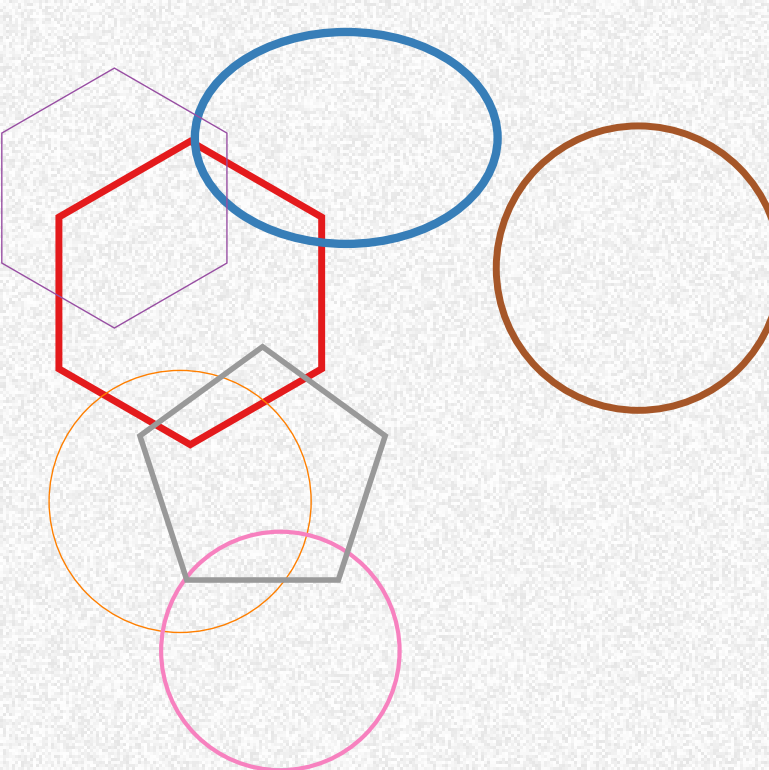[{"shape": "hexagon", "thickness": 2.5, "radius": 0.99, "center": [0.247, 0.62]}, {"shape": "oval", "thickness": 3, "radius": 0.98, "center": [0.45, 0.821]}, {"shape": "hexagon", "thickness": 0.5, "radius": 0.84, "center": [0.149, 0.743]}, {"shape": "circle", "thickness": 0.5, "radius": 0.85, "center": [0.234, 0.349]}, {"shape": "circle", "thickness": 2.5, "radius": 0.92, "center": [0.829, 0.652]}, {"shape": "circle", "thickness": 1.5, "radius": 0.77, "center": [0.364, 0.155]}, {"shape": "pentagon", "thickness": 2, "radius": 0.84, "center": [0.341, 0.382]}]